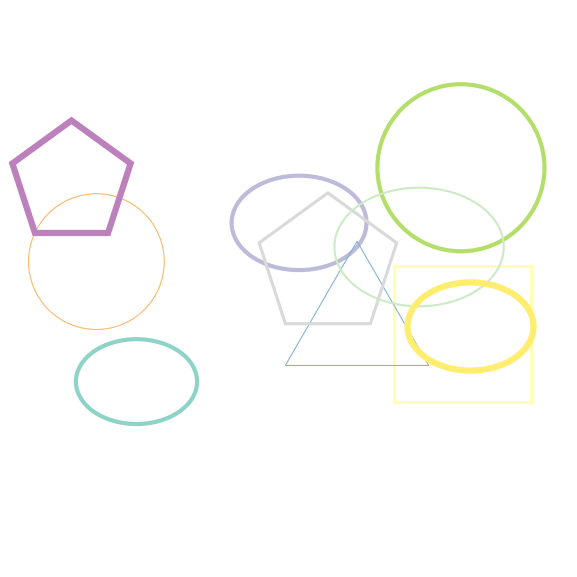[{"shape": "oval", "thickness": 2, "radius": 0.52, "center": [0.236, 0.338]}, {"shape": "square", "thickness": 1.5, "radius": 0.59, "center": [0.801, 0.421]}, {"shape": "oval", "thickness": 2, "radius": 0.58, "center": [0.518, 0.613]}, {"shape": "triangle", "thickness": 0.5, "radius": 0.72, "center": [0.618, 0.438]}, {"shape": "circle", "thickness": 0.5, "radius": 0.59, "center": [0.167, 0.546]}, {"shape": "circle", "thickness": 2, "radius": 0.72, "center": [0.798, 0.709]}, {"shape": "pentagon", "thickness": 1.5, "radius": 0.63, "center": [0.568, 0.54]}, {"shape": "pentagon", "thickness": 3, "radius": 0.54, "center": [0.124, 0.683]}, {"shape": "oval", "thickness": 1, "radius": 0.73, "center": [0.726, 0.571]}, {"shape": "oval", "thickness": 3, "radius": 0.55, "center": [0.815, 0.434]}]